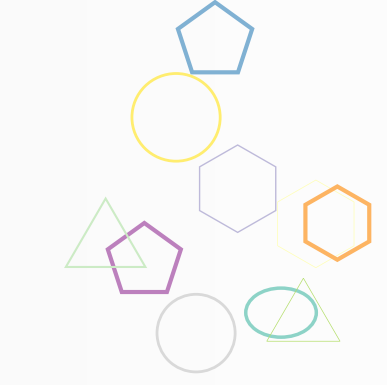[{"shape": "oval", "thickness": 2.5, "radius": 0.46, "center": [0.725, 0.188]}, {"shape": "hexagon", "thickness": 0.5, "radius": 0.57, "center": [0.815, 0.419]}, {"shape": "hexagon", "thickness": 1, "radius": 0.57, "center": [0.613, 0.51]}, {"shape": "pentagon", "thickness": 3, "radius": 0.5, "center": [0.555, 0.894]}, {"shape": "hexagon", "thickness": 3, "radius": 0.48, "center": [0.871, 0.421]}, {"shape": "triangle", "thickness": 0.5, "radius": 0.55, "center": [0.783, 0.168]}, {"shape": "circle", "thickness": 2, "radius": 0.5, "center": [0.506, 0.135]}, {"shape": "pentagon", "thickness": 3, "radius": 0.5, "center": [0.373, 0.322]}, {"shape": "triangle", "thickness": 1.5, "radius": 0.59, "center": [0.273, 0.366]}, {"shape": "circle", "thickness": 2, "radius": 0.57, "center": [0.454, 0.695]}]